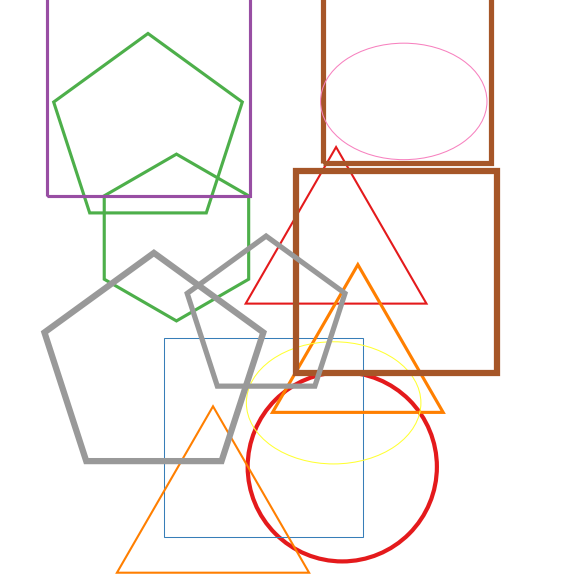[{"shape": "circle", "thickness": 2, "radius": 0.82, "center": [0.593, 0.191]}, {"shape": "triangle", "thickness": 1, "radius": 0.9, "center": [0.582, 0.564]}, {"shape": "square", "thickness": 0.5, "radius": 0.86, "center": [0.456, 0.242]}, {"shape": "pentagon", "thickness": 1.5, "radius": 0.86, "center": [0.256, 0.769]}, {"shape": "hexagon", "thickness": 1.5, "radius": 0.72, "center": [0.306, 0.588]}, {"shape": "square", "thickness": 1.5, "radius": 0.88, "center": [0.258, 0.836]}, {"shape": "triangle", "thickness": 1, "radius": 0.96, "center": [0.369, 0.103]}, {"shape": "triangle", "thickness": 1.5, "radius": 0.85, "center": [0.62, 0.37]}, {"shape": "oval", "thickness": 0.5, "radius": 0.76, "center": [0.578, 0.302]}, {"shape": "square", "thickness": 2.5, "radius": 0.73, "center": [0.705, 0.863]}, {"shape": "square", "thickness": 3, "radius": 0.87, "center": [0.687, 0.528]}, {"shape": "oval", "thickness": 0.5, "radius": 0.72, "center": [0.699, 0.824]}, {"shape": "pentagon", "thickness": 2.5, "radius": 0.72, "center": [0.461, 0.447]}, {"shape": "pentagon", "thickness": 3, "radius": 1.0, "center": [0.266, 0.362]}]